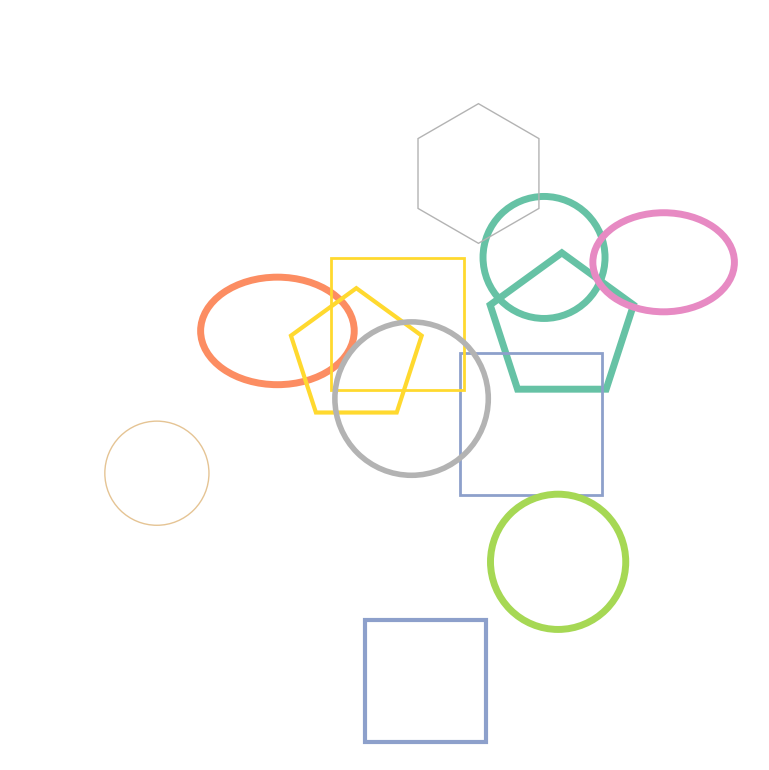[{"shape": "pentagon", "thickness": 2.5, "radius": 0.49, "center": [0.73, 0.574]}, {"shape": "circle", "thickness": 2.5, "radius": 0.4, "center": [0.707, 0.666]}, {"shape": "oval", "thickness": 2.5, "radius": 0.5, "center": [0.36, 0.57]}, {"shape": "square", "thickness": 1, "radius": 0.46, "center": [0.689, 0.45]}, {"shape": "square", "thickness": 1.5, "radius": 0.39, "center": [0.552, 0.115]}, {"shape": "oval", "thickness": 2.5, "radius": 0.46, "center": [0.862, 0.659]}, {"shape": "circle", "thickness": 2.5, "radius": 0.44, "center": [0.725, 0.27]}, {"shape": "pentagon", "thickness": 1.5, "radius": 0.45, "center": [0.463, 0.536]}, {"shape": "square", "thickness": 1, "radius": 0.43, "center": [0.516, 0.579]}, {"shape": "circle", "thickness": 0.5, "radius": 0.34, "center": [0.204, 0.385]}, {"shape": "hexagon", "thickness": 0.5, "radius": 0.45, "center": [0.621, 0.775]}, {"shape": "circle", "thickness": 2, "radius": 0.5, "center": [0.535, 0.482]}]